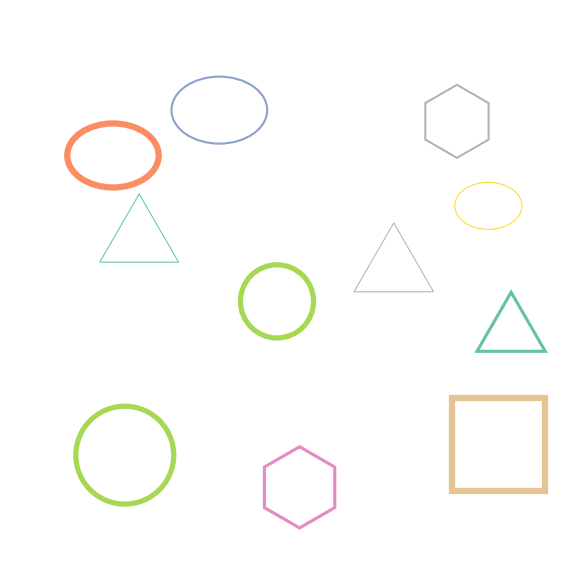[{"shape": "triangle", "thickness": 1.5, "radius": 0.34, "center": [0.885, 0.425]}, {"shape": "triangle", "thickness": 0.5, "radius": 0.39, "center": [0.241, 0.585]}, {"shape": "oval", "thickness": 3, "radius": 0.4, "center": [0.196, 0.73]}, {"shape": "oval", "thickness": 1, "radius": 0.41, "center": [0.38, 0.808]}, {"shape": "hexagon", "thickness": 1.5, "radius": 0.35, "center": [0.519, 0.155]}, {"shape": "circle", "thickness": 2.5, "radius": 0.42, "center": [0.216, 0.211]}, {"shape": "circle", "thickness": 2.5, "radius": 0.32, "center": [0.48, 0.477]}, {"shape": "oval", "thickness": 0.5, "radius": 0.29, "center": [0.846, 0.643]}, {"shape": "square", "thickness": 3, "radius": 0.4, "center": [0.863, 0.23]}, {"shape": "hexagon", "thickness": 1, "radius": 0.32, "center": [0.791, 0.789]}, {"shape": "triangle", "thickness": 0.5, "radius": 0.4, "center": [0.682, 0.534]}]